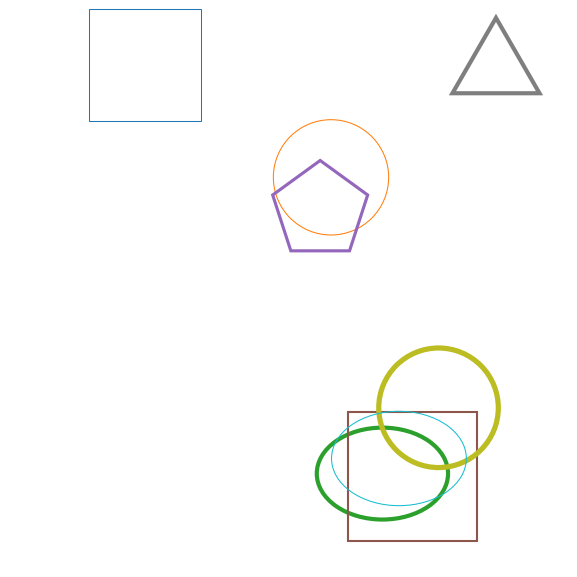[{"shape": "square", "thickness": 0.5, "radius": 0.49, "center": [0.251, 0.887]}, {"shape": "circle", "thickness": 0.5, "radius": 0.5, "center": [0.573, 0.692]}, {"shape": "oval", "thickness": 2, "radius": 0.57, "center": [0.662, 0.179]}, {"shape": "pentagon", "thickness": 1.5, "radius": 0.43, "center": [0.554, 0.635]}, {"shape": "square", "thickness": 1, "radius": 0.56, "center": [0.714, 0.175]}, {"shape": "triangle", "thickness": 2, "radius": 0.44, "center": [0.859, 0.881]}, {"shape": "circle", "thickness": 2.5, "radius": 0.52, "center": [0.759, 0.293]}, {"shape": "oval", "thickness": 0.5, "radius": 0.58, "center": [0.691, 0.205]}]